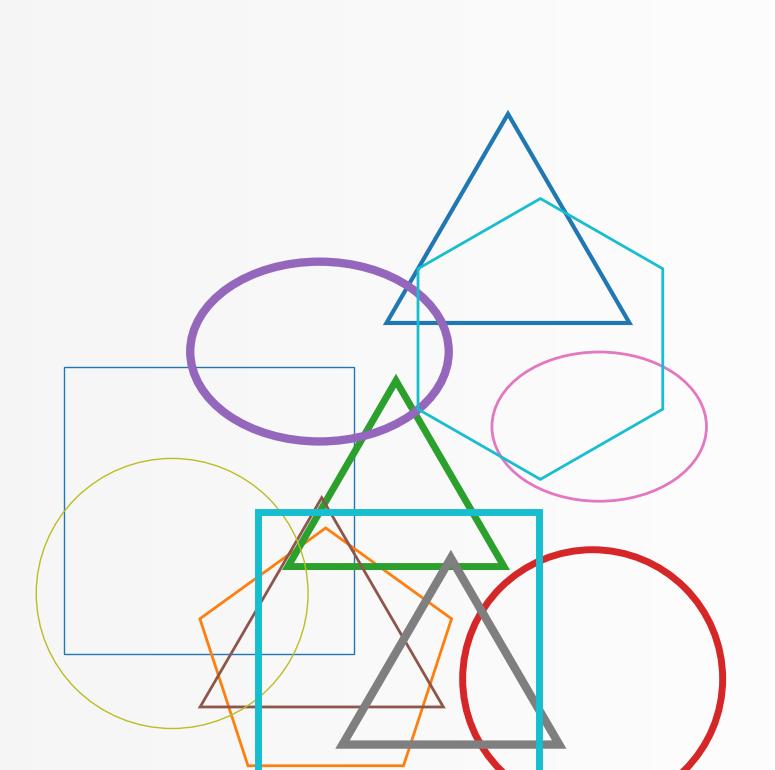[{"shape": "triangle", "thickness": 1.5, "radius": 0.91, "center": [0.655, 0.671]}, {"shape": "square", "thickness": 0.5, "radius": 0.93, "center": [0.269, 0.337]}, {"shape": "pentagon", "thickness": 1, "radius": 0.85, "center": [0.42, 0.144]}, {"shape": "triangle", "thickness": 2.5, "radius": 0.8, "center": [0.511, 0.345]}, {"shape": "circle", "thickness": 2.5, "radius": 0.84, "center": [0.765, 0.118]}, {"shape": "oval", "thickness": 3, "radius": 0.83, "center": [0.412, 0.543]}, {"shape": "triangle", "thickness": 1, "radius": 0.91, "center": [0.415, 0.172]}, {"shape": "oval", "thickness": 1, "radius": 0.69, "center": [0.773, 0.446]}, {"shape": "triangle", "thickness": 3, "radius": 0.81, "center": [0.582, 0.114]}, {"shape": "circle", "thickness": 0.5, "radius": 0.88, "center": [0.222, 0.229]}, {"shape": "hexagon", "thickness": 1, "radius": 0.91, "center": [0.697, 0.56]}, {"shape": "square", "thickness": 2.5, "radius": 0.91, "center": [0.514, 0.154]}]